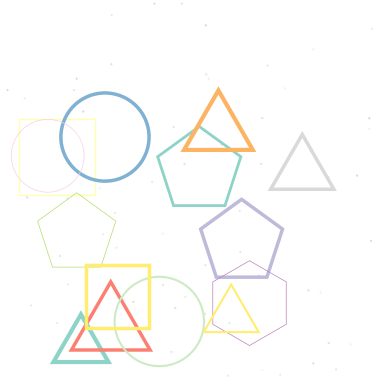[{"shape": "pentagon", "thickness": 2, "radius": 0.57, "center": [0.518, 0.558]}, {"shape": "triangle", "thickness": 3, "radius": 0.41, "center": [0.21, 0.101]}, {"shape": "square", "thickness": 1, "radius": 0.49, "center": [0.149, 0.592]}, {"shape": "pentagon", "thickness": 2.5, "radius": 0.56, "center": [0.628, 0.37]}, {"shape": "triangle", "thickness": 2.5, "radius": 0.59, "center": [0.288, 0.15]}, {"shape": "circle", "thickness": 2.5, "radius": 0.57, "center": [0.273, 0.644]}, {"shape": "triangle", "thickness": 3, "radius": 0.52, "center": [0.567, 0.662]}, {"shape": "pentagon", "thickness": 0.5, "radius": 0.53, "center": [0.199, 0.393]}, {"shape": "circle", "thickness": 0.5, "radius": 0.47, "center": [0.124, 0.595]}, {"shape": "triangle", "thickness": 2.5, "radius": 0.47, "center": [0.785, 0.556]}, {"shape": "hexagon", "thickness": 0.5, "radius": 0.55, "center": [0.648, 0.213]}, {"shape": "circle", "thickness": 1.5, "radius": 0.58, "center": [0.414, 0.165]}, {"shape": "square", "thickness": 2.5, "radius": 0.41, "center": [0.305, 0.229]}, {"shape": "triangle", "thickness": 1.5, "radius": 0.41, "center": [0.6, 0.179]}]